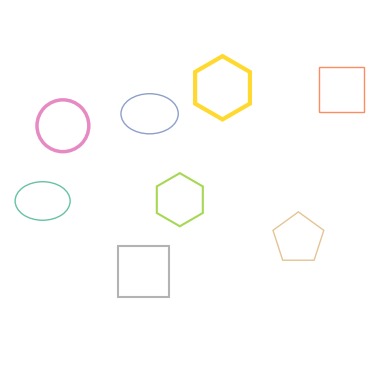[{"shape": "oval", "thickness": 1, "radius": 0.36, "center": [0.111, 0.478]}, {"shape": "square", "thickness": 1, "radius": 0.29, "center": [0.888, 0.767]}, {"shape": "oval", "thickness": 1, "radius": 0.37, "center": [0.389, 0.705]}, {"shape": "circle", "thickness": 2.5, "radius": 0.34, "center": [0.163, 0.673]}, {"shape": "hexagon", "thickness": 1.5, "radius": 0.34, "center": [0.467, 0.481]}, {"shape": "hexagon", "thickness": 3, "radius": 0.41, "center": [0.578, 0.772]}, {"shape": "pentagon", "thickness": 1, "radius": 0.35, "center": [0.775, 0.38]}, {"shape": "square", "thickness": 1.5, "radius": 0.33, "center": [0.373, 0.295]}]